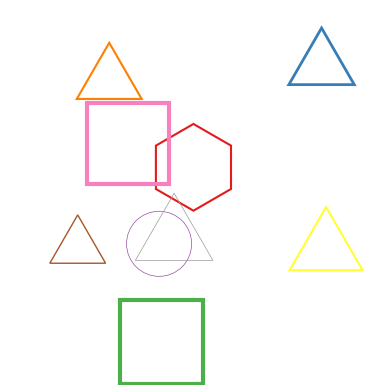[{"shape": "hexagon", "thickness": 1.5, "radius": 0.56, "center": [0.502, 0.565]}, {"shape": "triangle", "thickness": 2, "radius": 0.49, "center": [0.835, 0.829]}, {"shape": "square", "thickness": 3, "radius": 0.54, "center": [0.419, 0.112]}, {"shape": "circle", "thickness": 0.5, "radius": 0.42, "center": [0.413, 0.367]}, {"shape": "triangle", "thickness": 1.5, "radius": 0.49, "center": [0.284, 0.792]}, {"shape": "triangle", "thickness": 1.5, "radius": 0.55, "center": [0.847, 0.353]}, {"shape": "triangle", "thickness": 1, "radius": 0.42, "center": [0.202, 0.358]}, {"shape": "square", "thickness": 3, "radius": 0.53, "center": [0.332, 0.628]}, {"shape": "triangle", "thickness": 0.5, "radius": 0.58, "center": [0.452, 0.382]}]